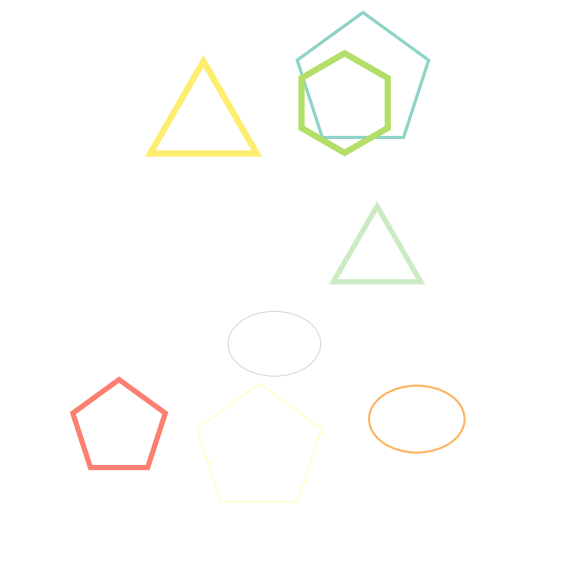[{"shape": "pentagon", "thickness": 1.5, "radius": 0.6, "center": [0.628, 0.858]}, {"shape": "pentagon", "thickness": 0.5, "radius": 0.57, "center": [0.449, 0.222]}, {"shape": "pentagon", "thickness": 2.5, "radius": 0.42, "center": [0.206, 0.258]}, {"shape": "oval", "thickness": 1, "radius": 0.41, "center": [0.722, 0.273]}, {"shape": "hexagon", "thickness": 3, "radius": 0.43, "center": [0.597, 0.821]}, {"shape": "oval", "thickness": 0.5, "radius": 0.4, "center": [0.475, 0.404]}, {"shape": "triangle", "thickness": 2.5, "radius": 0.44, "center": [0.653, 0.555]}, {"shape": "triangle", "thickness": 3, "radius": 0.53, "center": [0.352, 0.787]}]